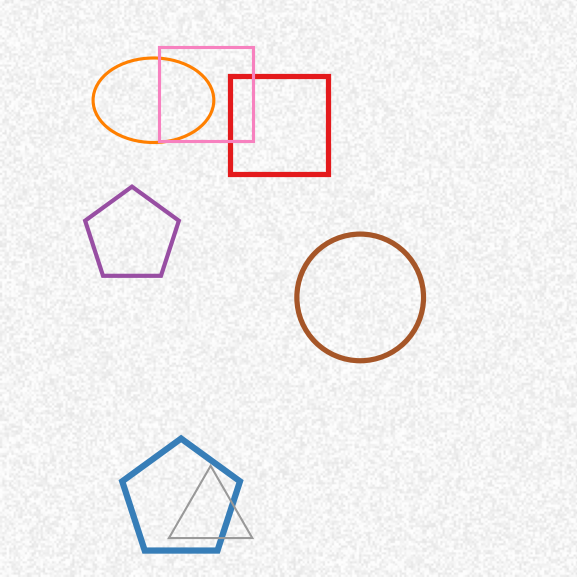[{"shape": "square", "thickness": 2.5, "radius": 0.42, "center": [0.483, 0.783]}, {"shape": "pentagon", "thickness": 3, "radius": 0.54, "center": [0.314, 0.133]}, {"shape": "pentagon", "thickness": 2, "radius": 0.43, "center": [0.229, 0.591]}, {"shape": "oval", "thickness": 1.5, "radius": 0.52, "center": [0.266, 0.826]}, {"shape": "circle", "thickness": 2.5, "radius": 0.55, "center": [0.624, 0.484]}, {"shape": "square", "thickness": 1.5, "radius": 0.41, "center": [0.357, 0.836]}, {"shape": "triangle", "thickness": 1, "radius": 0.42, "center": [0.365, 0.109]}]